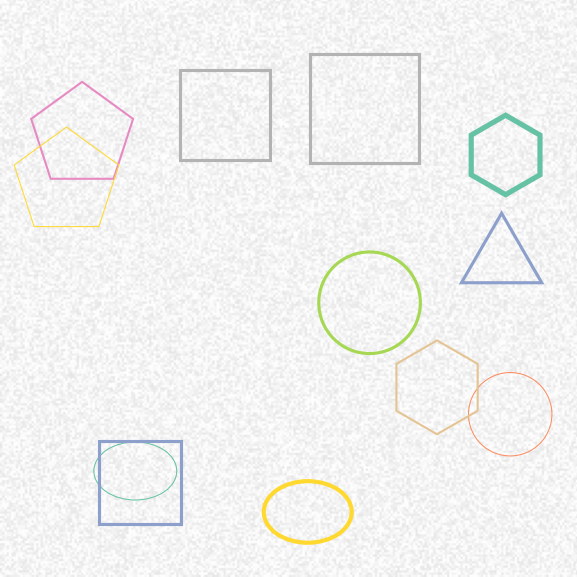[{"shape": "hexagon", "thickness": 2.5, "radius": 0.34, "center": [0.875, 0.731]}, {"shape": "oval", "thickness": 0.5, "radius": 0.36, "center": [0.234, 0.184]}, {"shape": "circle", "thickness": 0.5, "radius": 0.36, "center": [0.883, 0.282]}, {"shape": "triangle", "thickness": 1.5, "radius": 0.4, "center": [0.869, 0.55]}, {"shape": "square", "thickness": 1.5, "radius": 0.36, "center": [0.242, 0.164]}, {"shape": "pentagon", "thickness": 1, "radius": 0.46, "center": [0.142, 0.765]}, {"shape": "circle", "thickness": 1.5, "radius": 0.44, "center": [0.64, 0.475]}, {"shape": "pentagon", "thickness": 0.5, "radius": 0.48, "center": [0.115, 0.684]}, {"shape": "oval", "thickness": 2, "radius": 0.38, "center": [0.533, 0.113]}, {"shape": "hexagon", "thickness": 1, "radius": 0.41, "center": [0.757, 0.328]}, {"shape": "square", "thickness": 1.5, "radius": 0.47, "center": [0.631, 0.811]}, {"shape": "square", "thickness": 1.5, "radius": 0.39, "center": [0.389, 0.801]}]